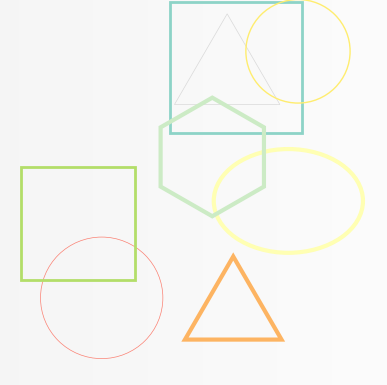[{"shape": "square", "thickness": 2, "radius": 0.85, "center": [0.61, 0.825]}, {"shape": "oval", "thickness": 3, "radius": 0.96, "center": [0.744, 0.478]}, {"shape": "circle", "thickness": 0.5, "radius": 0.79, "center": [0.262, 0.226]}, {"shape": "triangle", "thickness": 3, "radius": 0.72, "center": [0.602, 0.19]}, {"shape": "square", "thickness": 2, "radius": 0.74, "center": [0.201, 0.42]}, {"shape": "triangle", "thickness": 0.5, "radius": 0.79, "center": [0.586, 0.807]}, {"shape": "hexagon", "thickness": 3, "radius": 0.77, "center": [0.548, 0.592]}, {"shape": "circle", "thickness": 1, "radius": 0.67, "center": [0.769, 0.867]}]